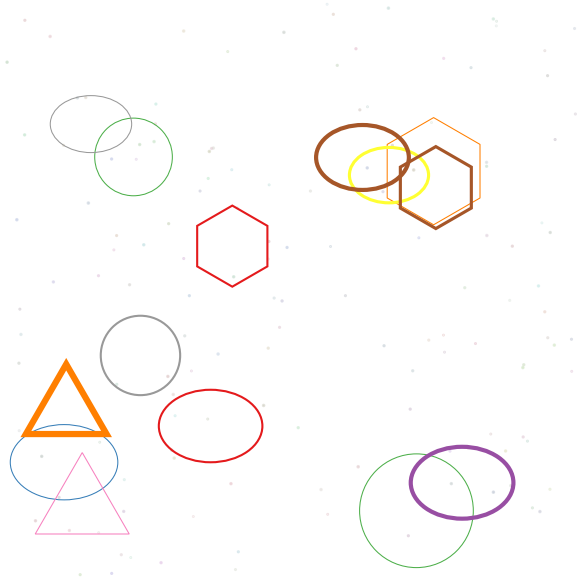[{"shape": "oval", "thickness": 1, "radius": 0.45, "center": [0.365, 0.261]}, {"shape": "hexagon", "thickness": 1, "radius": 0.35, "center": [0.402, 0.573]}, {"shape": "oval", "thickness": 0.5, "radius": 0.47, "center": [0.111, 0.199]}, {"shape": "circle", "thickness": 0.5, "radius": 0.49, "center": [0.721, 0.115]}, {"shape": "circle", "thickness": 0.5, "radius": 0.34, "center": [0.231, 0.727]}, {"shape": "oval", "thickness": 2, "radius": 0.44, "center": [0.8, 0.163]}, {"shape": "hexagon", "thickness": 0.5, "radius": 0.46, "center": [0.751, 0.703]}, {"shape": "triangle", "thickness": 3, "radius": 0.4, "center": [0.115, 0.288]}, {"shape": "oval", "thickness": 1.5, "radius": 0.34, "center": [0.674, 0.696]}, {"shape": "oval", "thickness": 2, "radius": 0.4, "center": [0.628, 0.726]}, {"shape": "hexagon", "thickness": 1.5, "radius": 0.35, "center": [0.755, 0.674]}, {"shape": "triangle", "thickness": 0.5, "radius": 0.47, "center": [0.142, 0.121]}, {"shape": "oval", "thickness": 0.5, "radius": 0.35, "center": [0.158, 0.784]}, {"shape": "circle", "thickness": 1, "radius": 0.34, "center": [0.243, 0.384]}]